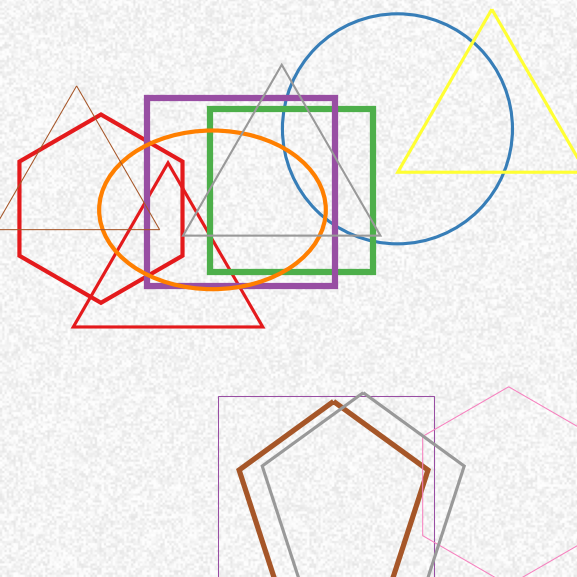[{"shape": "hexagon", "thickness": 2, "radius": 0.82, "center": [0.175, 0.638]}, {"shape": "triangle", "thickness": 1.5, "radius": 0.95, "center": [0.291, 0.528]}, {"shape": "circle", "thickness": 1.5, "radius": 1.0, "center": [0.688, 0.776]}, {"shape": "square", "thickness": 3, "radius": 0.7, "center": [0.504, 0.669]}, {"shape": "square", "thickness": 0.5, "radius": 0.94, "center": [0.565, 0.127]}, {"shape": "square", "thickness": 3, "radius": 0.82, "center": [0.418, 0.667]}, {"shape": "oval", "thickness": 2, "radius": 0.98, "center": [0.368, 0.636]}, {"shape": "triangle", "thickness": 1.5, "radius": 0.94, "center": [0.852, 0.795]}, {"shape": "triangle", "thickness": 0.5, "radius": 0.83, "center": [0.133, 0.684]}, {"shape": "pentagon", "thickness": 2.5, "radius": 0.86, "center": [0.578, 0.132]}, {"shape": "hexagon", "thickness": 0.5, "radius": 0.86, "center": [0.881, 0.158]}, {"shape": "triangle", "thickness": 1, "radius": 0.99, "center": [0.488, 0.69]}, {"shape": "pentagon", "thickness": 1.5, "radius": 0.92, "center": [0.629, 0.135]}]